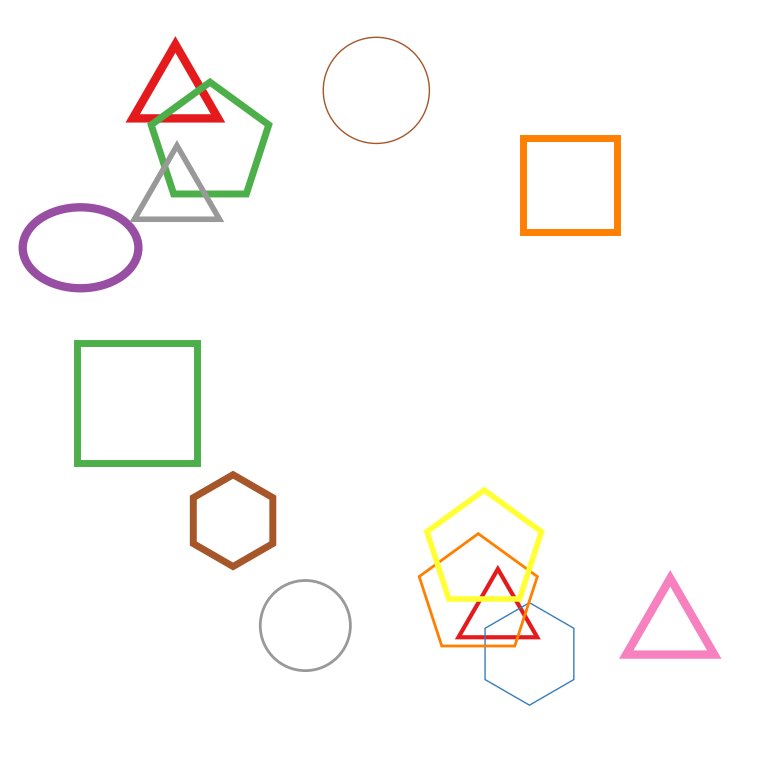[{"shape": "triangle", "thickness": 1.5, "radius": 0.3, "center": [0.647, 0.202]}, {"shape": "triangle", "thickness": 3, "radius": 0.32, "center": [0.228, 0.878]}, {"shape": "hexagon", "thickness": 0.5, "radius": 0.33, "center": [0.688, 0.151]}, {"shape": "pentagon", "thickness": 2.5, "radius": 0.4, "center": [0.273, 0.813]}, {"shape": "square", "thickness": 2.5, "radius": 0.39, "center": [0.177, 0.477]}, {"shape": "oval", "thickness": 3, "radius": 0.38, "center": [0.105, 0.678]}, {"shape": "pentagon", "thickness": 1, "radius": 0.4, "center": [0.621, 0.226]}, {"shape": "square", "thickness": 2.5, "radius": 0.3, "center": [0.74, 0.759]}, {"shape": "pentagon", "thickness": 2, "radius": 0.39, "center": [0.629, 0.285]}, {"shape": "hexagon", "thickness": 2.5, "radius": 0.3, "center": [0.303, 0.324]}, {"shape": "circle", "thickness": 0.5, "radius": 0.34, "center": [0.489, 0.883]}, {"shape": "triangle", "thickness": 3, "radius": 0.33, "center": [0.87, 0.183]}, {"shape": "circle", "thickness": 1, "radius": 0.29, "center": [0.397, 0.188]}, {"shape": "triangle", "thickness": 2, "radius": 0.32, "center": [0.23, 0.747]}]